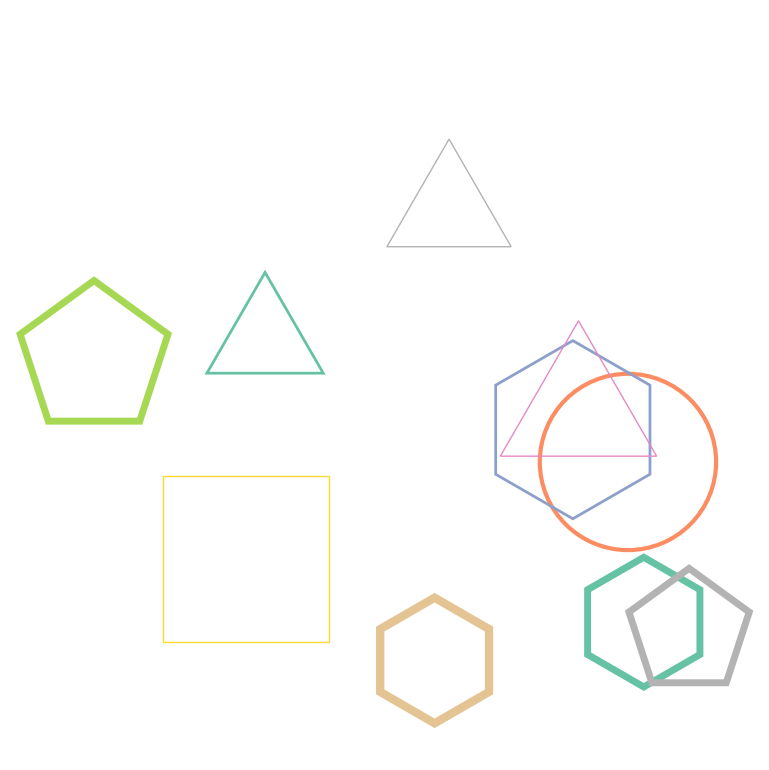[{"shape": "hexagon", "thickness": 2.5, "radius": 0.42, "center": [0.836, 0.192]}, {"shape": "triangle", "thickness": 1, "radius": 0.44, "center": [0.344, 0.559]}, {"shape": "circle", "thickness": 1.5, "radius": 0.57, "center": [0.816, 0.4]}, {"shape": "hexagon", "thickness": 1, "radius": 0.58, "center": [0.744, 0.442]}, {"shape": "triangle", "thickness": 0.5, "radius": 0.59, "center": [0.751, 0.466]}, {"shape": "pentagon", "thickness": 2.5, "radius": 0.5, "center": [0.122, 0.535]}, {"shape": "square", "thickness": 0.5, "radius": 0.54, "center": [0.319, 0.275]}, {"shape": "hexagon", "thickness": 3, "radius": 0.41, "center": [0.564, 0.142]}, {"shape": "pentagon", "thickness": 2.5, "radius": 0.41, "center": [0.895, 0.18]}, {"shape": "triangle", "thickness": 0.5, "radius": 0.47, "center": [0.583, 0.726]}]